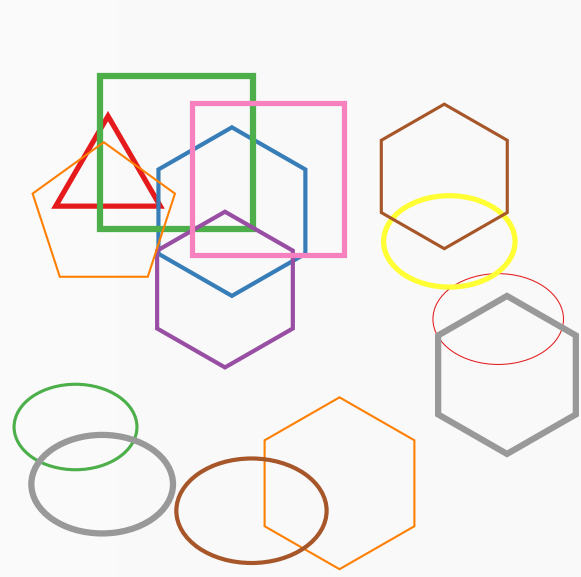[{"shape": "triangle", "thickness": 2.5, "radius": 0.52, "center": [0.186, 0.694]}, {"shape": "oval", "thickness": 0.5, "radius": 0.56, "center": [0.857, 0.447]}, {"shape": "hexagon", "thickness": 2, "radius": 0.73, "center": [0.399, 0.633]}, {"shape": "oval", "thickness": 1.5, "radius": 0.53, "center": [0.13, 0.26]}, {"shape": "square", "thickness": 3, "radius": 0.66, "center": [0.304, 0.735]}, {"shape": "hexagon", "thickness": 2, "radius": 0.67, "center": [0.387, 0.498]}, {"shape": "hexagon", "thickness": 1, "radius": 0.74, "center": [0.584, 0.162]}, {"shape": "pentagon", "thickness": 1, "radius": 0.64, "center": [0.179, 0.624]}, {"shape": "oval", "thickness": 2.5, "radius": 0.57, "center": [0.773, 0.581]}, {"shape": "hexagon", "thickness": 1.5, "radius": 0.63, "center": [0.764, 0.694]}, {"shape": "oval", "thickness": 2, "radius": 0.65, "center": [0.433, 0.115]}, {"shape": "square", "thickness": 2.5, "radius": 0.66, "center": [0.461, 0.689]}, {"shape": "hexagon", "thickness": 3, "radius": 0.68, "center": [0.872, 0.35]}, {"shape": "oval", "thickness": 3, "radius": 0.61, "center": [0.176, 0.161]}]